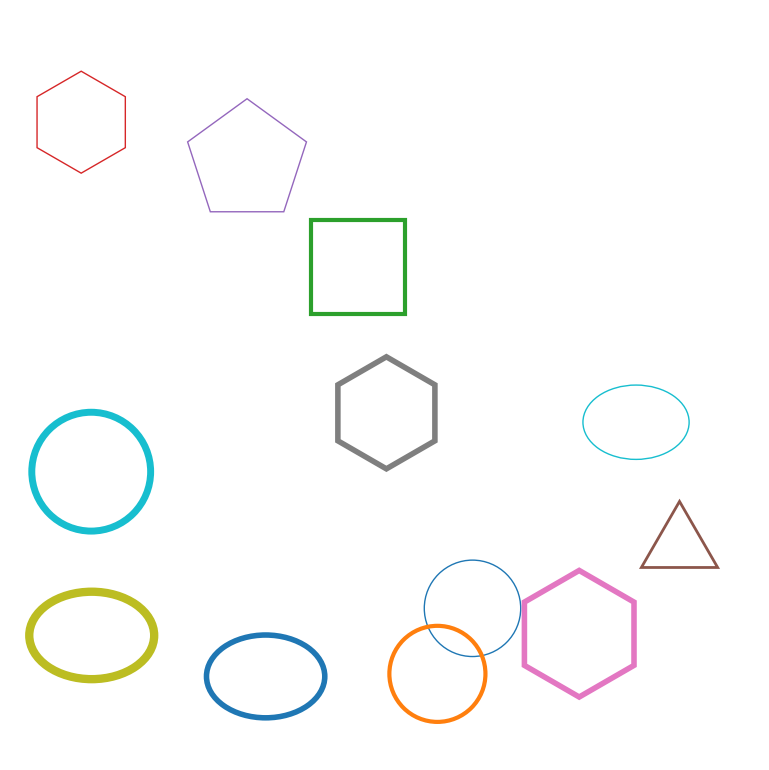[{"shape": "oval", "thickness": 2, "radius": 0.38, "center": [0.345, 0.122]}, {"shape": "circle", "thickness": 0.5, "radius": 0.31, "center": [0.614, 0.21]}, {"shape": "circle", "thickness": 1.5, "radius": 0.31, "center": [0.568, 0.125]}, {"shape": "square", "thickness": 1.5, "radius": 0.31, "center": [0.465, 0.653]}, {"shape": "hexagon", "thickness": 0.5, "radius": 0.33, "center": [0.105, 0.841]}, {"shape": "pentagon", "thickness": 0.5, "radius": 0.41, "center": [0.321, 0.791]}, {"shape": "triangle", "thickness": 1, "radius": 0.29, "center": [0.882, 0.292]}, {"shape": "hexagon", "thickness": 2, "radius": 0.41, "center": [0.752, 0.177]}, {"shape": "hexagon", "thickness": 2, "radius": 0.36, "center": [0.502, 0.464]}, {"shape": "oval", "thickness": 3, "radius": 0.41, "center": [0.119, 0.175]}, {"shape": "oval", "thickness": 0.5, "radius": 0.34, "center": [0.826, 0.452]}, {"shape": "circle", "thickness": 2.5, "radius": 0.39, "center": [0.118, 0.387]}]